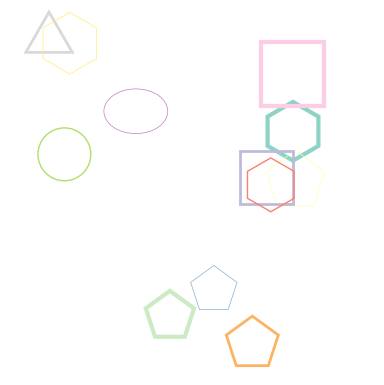[{"shape": "hexagon", "thickness": 3, "radius": 0.38, "center": [0.761, 0.659]}, {"shape": "pentagon", "thickness": 0.5, "radius": 0.4, "center": [0.767, 0.53]}, {"shape": "square", "thickness": 2, "radius": 0.34, "center": [0.693, 0.54]}, {"shape": "hexagon", "thickness": 1, "radius": 0.35, "center": [0.703, 0.52]}, {"shape": "pentagon", "thickness": 0.5, "radius": 0.32, "center": [0.555, 0.247]}, {"shape": "pentagon", "thickness": 2, "radius": 0.36, "center": [0.655, 0.108]}, {"shape": "circle", "thickness": 1, "radius": 0.34, "center": [0.167, 0.599]}, {"shape": "square", "thickness": 3, "radius": 0.41, "center": [0.76, 0.808]}, {"shape": "triangle", "thickness": 2, "radius": 0.35, "center": [0.127, 0.899]}, {"shape": "oval", "thickness": 0.5, "radius": 0.41, "center": [0.353, 0.711]}, {"shape": "pentagon", "thickness": 3, "radius": 0.33, "center": [0.441, 0.179]}, {"shape": "hexagon", "thickness": 0.5, "radius": 0.4, "center": [0.181, 0.888]}]